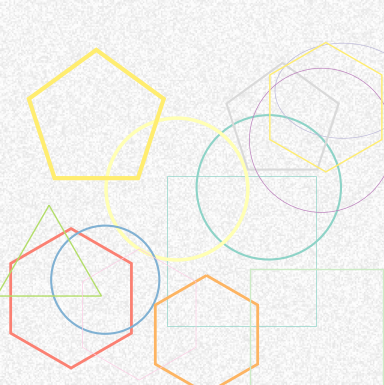[{"shape": "square", "thickness": 0.5, "radius": 0.97, "center": [0.627, 0.348]}, {"shape": "circle", "thickness": 1.5, "radius": 0.94, "center": [0.698, 0.513]}, {"shape": "circle", "thickness": 2.5, "radius": 0.92, "center": [0.46, 0.509]}, {"shape": "oval", "thickness": 0.5, "radius": 0.88, "center": [0.891, 0.764]}, {"shape": "hexagon", "thickness": 2, "radius": 0.91, "center": [0.185, 0.225]}, {"shape": "circle", "thickness": 1.5, "radius": 0.7, "center": [0.273, 0.273]}, {"shape": "hexagon", "thickness": 2, "radius": 0.77, "center": [0.536, 0.131]}, {"shape": "triangle", "thickness": 1, "radius": 0.79, "center": [0.127, 0.31]}, {"shape": "hexagon", "thickness": 0.5, "radius": 0.85, "center": [0.362, 0.183]}, {"shape": "pentagon", "thickness": 1.5, "radius": 0.77, "center": [0.734, 0.683]}, {"shape": "circle", "thickness": 0.5, "radius": 0.94, "center": [0.835, 0.636]}, {"shape": "square", "thickness": 1, "radius": 0.86, "center": [0.822, 0.13]}, {"shape": "pentagon", "thickness": 3, "radius": 0.92, "center": [0.25, 0.686]}, {"shape": "hexagon", "thickness": 1, "radius": 0.84, "center": [0.846, 0.721]}]